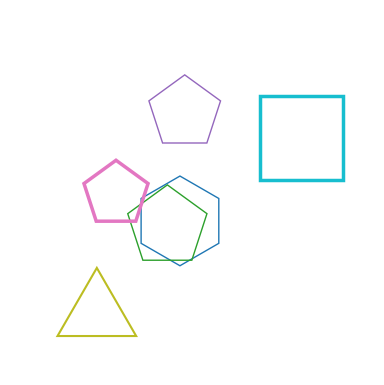[{"shape": "hexagon", "thickness": 1, "radius": 0.58, "center": [0.467, 0.426]}, {"shape": "pentagon", "thickness": 1, "radius": 0.54, "center": [0.435, 0.412]}, {"shape": "pentagon", "thickness": 1, "radius": 0.49, "center": [0.48, 0.708]}, {"shape": "pentagon", "thickness": 2.5, "radius": 0.44, "center": [0.301, 0.496]}, {"shape": "triangle", "thickness": 1.5, "radius": 0.59, "center": [0.252, 0.186]}, {"shape": "square", "thickness": 2.5, "radius": 0.54, "center": [0.783, 0.641]}]